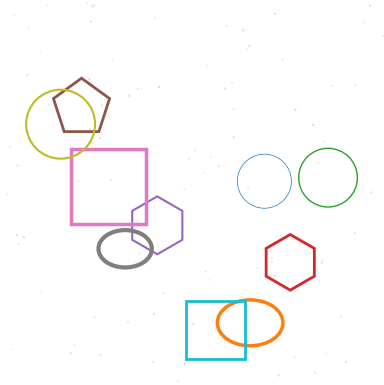[{"shape": "circle", "thickness": 0.5, "radius": 0.35, "center": [0.687, 0.529]}, {"shape": "oval", "thickness": 2.5, "radius": 0.43, "center": [0.65, 0.162]}, {"shape": "circle", "thickness": 1, "radius": 0.38, "center": [0.852, 0.539]}, {"shape": "hexagon", "thickness": 2, "radius": 0.36, "center": [0.754, 0.319]}, {"shape": "hexagon", "thickness": 1.5, "radius": 0.38, "center": [0.409, 0.415]}, {"shape": "pentagon", "thickness": 2, "radius": 0.38, "center": [0.212, 0.72]}, {"shape": "square", "thickness": 2.5, "radius": 0.48, "center": [0.282, 0.515]}, {"shape": "oval", "thickness": 3, "radius": 0.35, "center": [0.325, 0.354]}, {"shape": "circle", "thickness": 1.5, "radius": 0.45, "center": [0.157, 0.677]}, {"shape": "square", "thickness": 2, "radius": 0.38, "center": [0.56, 0.143]}]